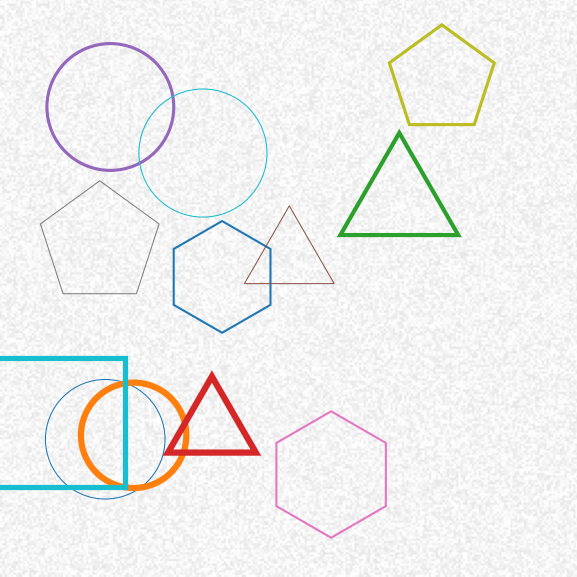[{"shape": "hexagon", "thickness": 1, "radius": 0.48, "center": [0.385, 0.52]}, {"shape": "circle", "thickness": 0.5, "radius": 0.52, "center": [0.182, 0.239]}, {"shape": "circle", "thickness": 3, "radius": 0.46, "center": [0.231, 0.245]}, {"shape": "triangle", "thickness": 2, "radius": 0.59, "center": [0.691, 0.651]}, {"shape": "triangle", "thickness": 3, "radius": 0.44, "center": [0.367, 0.259]}, {"shape": "circle", "thickness": 1.5, "radius": 0.55, "center": [0.191, 0.814]}, {"shape": "triangle", "thickness": 0.5, "radius": 0.45, "center": [0.501, 0.553]}, {"shape": "hexagon", "thickness": 1, "radius": 0.55, "center": [0.573, 0.177]}, {"shape": "pentagon", "thickness": 0.5, "radius": 0.54, "center": [0.173, 0.578]}, {"shape": "pentagon", "thickness": 1.5, "radius": 0.48, "center": [0.765, 0.861]}, {"shape": "circle", "thickness": 0.5, "radius": 0.55, "center": [0.351, 0.734]}, {"shape": "square", "thickness": 2.5, "radius": 0.56, "center": [0.105, 0.267]}]